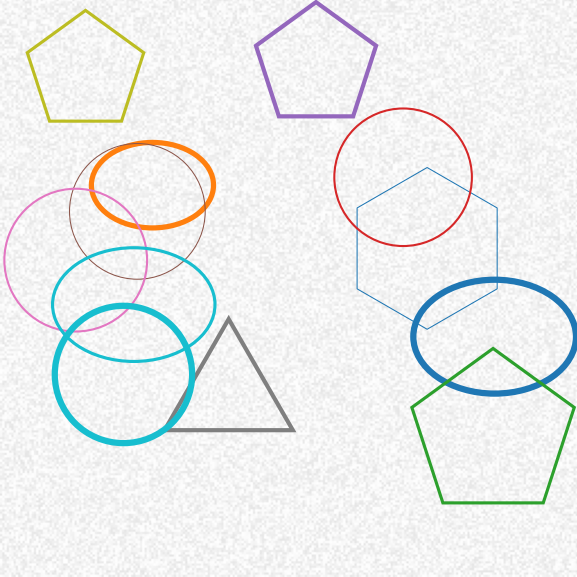[{"shape": "hexagon", "thickness": 0.5, "radius": 0.7, "center": [0.74, 0.569]}, {"shape": "oval", "thickness": 3, "radius": 0.7, "center": [0.857, 0.416]}, {"shape": "oval", "thickness": 2.5, "radius": 0.53, "center": [0.264, 0.679]}, {"shape": "pentagon", "thickness": 1.5, "radius": 0.74, "center": [0.854, 0.248]}, {"shape": "circle", "thickness": 1, "radius": 0.6, "center": [0.698, 0.692]}, {"shape": "pentagon", "thickness": 2, "radius": 0.55, "center": [0.547, 0.886]}, {"shape": "circle", "thickness": 0.5, "radius": 0.59, "center": [0.238, 0.633]}, {"shape": "circle", "thickness": 1, "radius": 0.62, "center": [0.131, 0.549]}, {"shape": "triangle", "thickness": 2, "radius": 0.64, "center": [0.396, 0.318]}, {"shape": "pentagon", "thickness": 1.5, "radius": 0.53, "center": [0.148, 0.875]}, {"shape": "circle", "thickness": 3, "radius": 0.59, "center": [0.214, 0.351]}, {"shape": "oval", "thickness": 1.5, "radius": 0.7, "center": [0.232, 0.472]}]